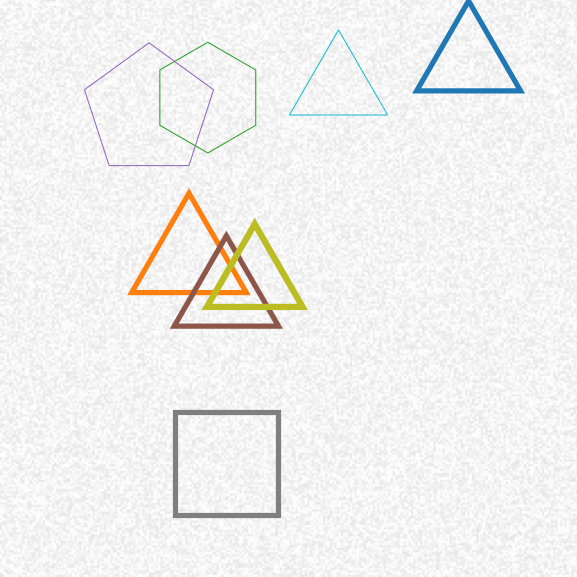[{"shape": "triangle", "thickness": 2.5, "radius": 0.52, "center": [0.811, 0.894]}, {"shape": "triangle", "thickness": 2.5, "radius": 0.57, "center": [0.327, 0.55]}, {"shape": "hexagon", "thickness": 0.5, "radius": 0.48, "center": [0.36, 0.83]}, {"shape": "pentagon", "thickness": 0.5, "radius": 0.59, "center": [0.258, 0.807]}, {"shape": "triangle", "thickness": 2.5, "radius": 0.52, "center": [0.392, 0.487]}, {"shape": "square", "thickness": 2.5, "radius": 0.45, "center": [0.391, 0.197]}, {"shape": "triangle", "thickness": 3, "radius": 0.48, "center": [0.441, 0.515]}, {"shape": "triangle", "thickness": 0.5, "radius": 0.49, "center": [0.586, 0.849]}]